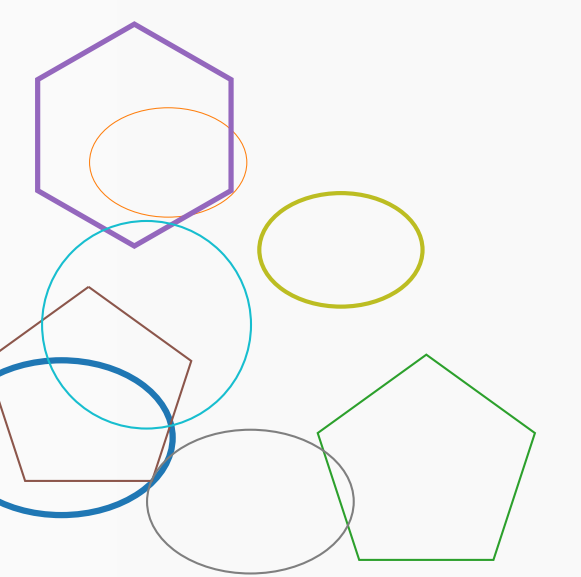[{"shape": "oval", "thickness": 3, "radius": 0.96, "center": [0.106, 0.241]}, {"shape": "oval", "thickness": 0.5, "radius": 0.68, "center": [0.289, 0.718]}, {"shape": "pentagon", "thickness": 1, "radius": 0.98, "center": [0.733, 0.189]}, {"shape": "hexagon", "thickness": 2.5, "radius": 0.96, "center": [0.231, 0.765]}, {"shape": "pentagon", "thickness": 1, "radius": 0.93, "center": [0.152, 0.317]}, {"shape": "oval", "thickness": 1, "radius": 0.89, "center": [0.431, 0.131]}, {"shape": "oval", "thickness": 2, "radius": 0.7, "center": [0.587, 0.566]}, {"shape": "circle", "thickness": 1, "radius": 0.9, "center": [0.252, 0.437]}]